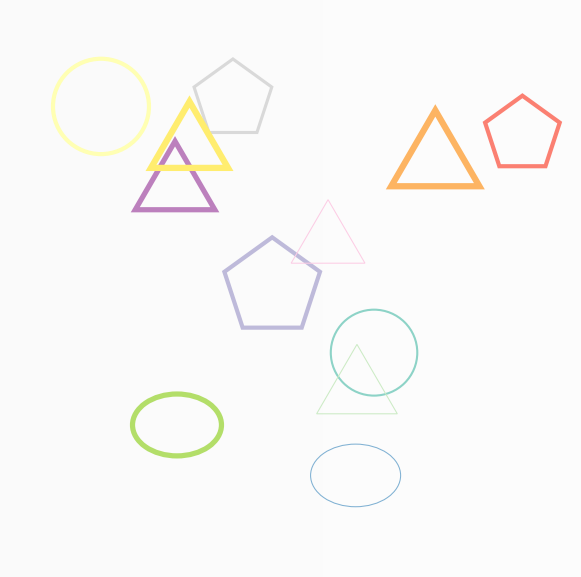[{"shape": "circle", "thickness": 1, "radius": 0.37, "center": [0.644, 0.389]}, {"shape": "circle", "thickness": 2, "radius": 0.41, "center": [0.174, 0.815]}, {"shape": "pentagon", "thickness": 2, "radius": 0.43, "center": [0.468, 0.502]}, {"shape": "pentagon", "thickness": 2, "radius": 0.34, "center": [0.899, 0.766]}, {"shape": "oval", "thickness": 0.5, "radius": 0.39, "center": [0.612, 0.176]}, {"shape": "triangle", "thickness": 3, "radius": 0.44, "center": [0.749, 0.72]}, {"shape": "oval", "thickness": 2.5, "radius": 0.38, "center": [0.305, 0.263]}, {"shape": "triangle", "thickness": 0.5, "radius": 0.37, "center": [0.564, 0.58]}, {"shape": "pentagon", "thickness": 1.5, "radius": 0.35, "center": [0.401, 0.827]}, {"shape": "triangle", "thickness": 2.5, "radius": 0.4, "center": [0.301, 0.675]}, {"shape": "triangle", "thickness": 0.5, "radius": 0.4, "center": [0.614, 0.323]}, {"shape": "triangle", "thickness": 3, "radius": 0.38, "center": [0.326, 0.747]}]